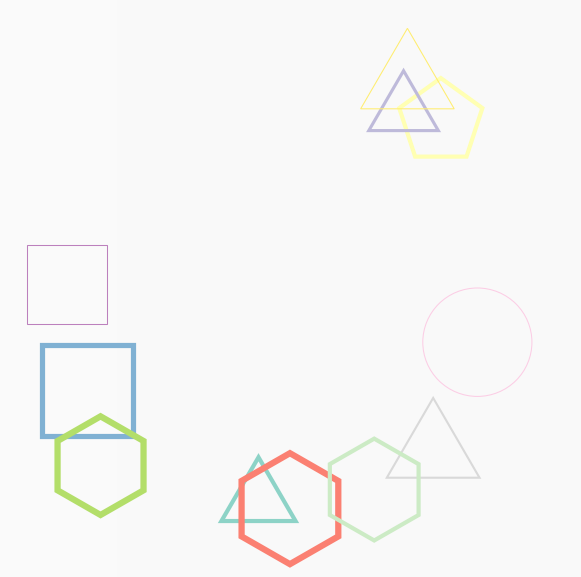[{"shape": "triangle", "thickness": 2, "radius": 0.37, "center": [0.445, 0.134]}, {"shape": "pentagon", "thickness": 2, "radius": 0.38, "center": [0.758, 0.789]}, {"shape": "triangle", "thickness": 1.5, "radius": 0.35, "center": [0.694, 0.808]}, {"shape": "hexagon", "thickness": 3, "radius": 0.48, "center": [0.499, 0.118]}, {"shape": "square", "thickness": 2.5, "radius": 0.39, "center": [0.151, 0.322]}, {"shape": "hexagon", "thickness": 3, "radius": 0.43, "center": [0.173, 0.193]}, {"shape": "circle", "thickness": 0.5, "radius": 0.47, "center": [0.821, 0.407]}, {"shape": "triangle", "thickness": 1, "radius": 0.46, "center": [0.745, 0.218]}, {"shape": "square", "thickness": 0.5, "radius": 0.34, "center": [0.115, 0.506]}, {"shape": "hexagon", "thickness": 2, "radius": 0.44, "center": [0.644, 0.151]}, {"shape": "triangle", "thickness": 0.5, "radius": 0.46, "center": [0.701, 0.857]}]